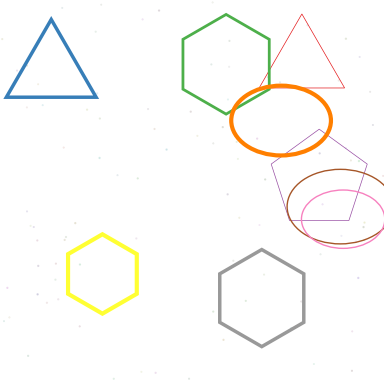[{"shape": "triangle", "thickness": 0.5, "radius": 0.64, "center": [0.784, 0.836]}, {"shape": "triangle", "thickness": 2.5, "radius": 0.67, "center": [0.133, 0.815]}, {"shape": "hexagon", "thickness": 2, "radius": 0.65, "center": [0.587, 0.833]}, {"shape": "pentagon", "thickness": 0.5, "radius": 0.66, "center": [0.829, 0.533]}, {"shape": "oval", "thickness": 3, "radius": 0.65, "center": [0.73, 0.687]}, {"shape": "hexagon", "thickness": 3, "radius": 0.52, "center": [0.266, 0.288]}, {"shape": "oval", "thickness": 1, "radius": 0.69, "center": [0.884, 0.463]}, {"shape": "oval", "thickness": 1, "radius": 0.54, "center": [0.891, 0.431]}, {"shape": "hexagon", "thickness": 2.5, "radius": 0.63, "center": [0.68, 0.226]}]